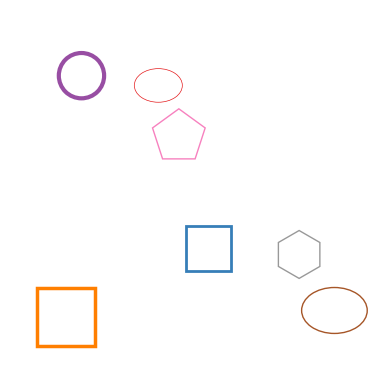[{"shape": "oval", "thickness": 0.5, "radius": 0.31, "center": [0.411, 0.778]}, {"shape": "square", "thickness": 2, "radius": 0.29, "center": [0.542, 0.354]}, {"shape": "circle", "thickness": 3, "radius": 0.29, "center": [0.212, 0.803]}, {"shape": "square", "thickness": 2.5, "radius": 0.38, "center": [0.171, 0.177]}, {"shape": "oval", "thickness": 1, "radius": 0.43, "center": [0.869, 0.194]}, {"shape": "pentagon", "thickness": 1, "radius": 0.36, "center": [0.465, 0.645]}, {"shape": "hexagon", "thickness": 1, "radius": 0.31, "center": [0.777, 0.339]}]